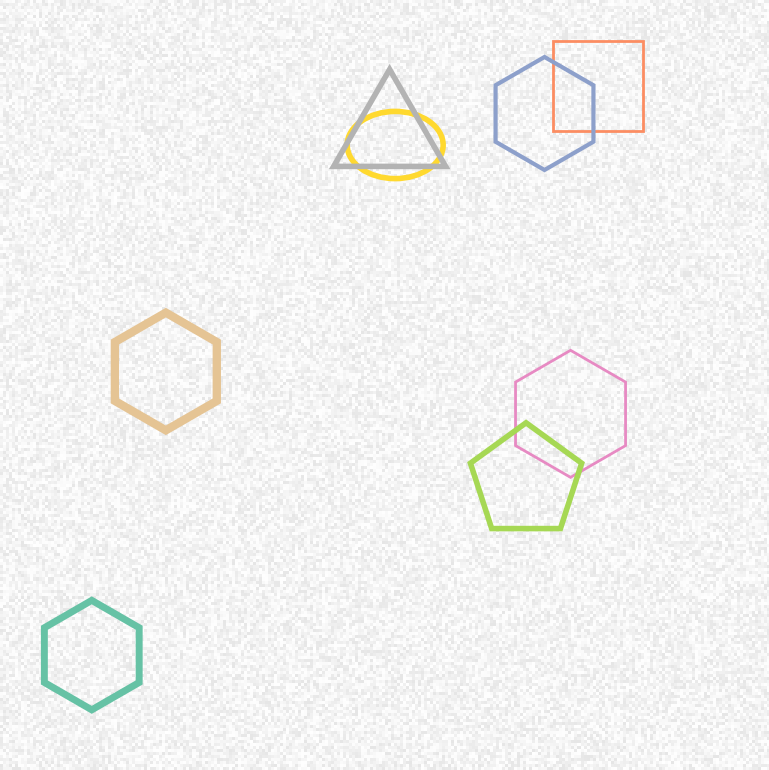[{"shape": "hexagon", "thickness": 2.5, "radius": 0.36, "center": [0.119, 0.149]}, {"shape": "square", "thickness": 1, "radius": 0.29, "center": [0.777, 0.888]}, {"shape": "hexagon", "thickness": 1.5, "radius": 0.37, "center": [0.707, 0.853]}, {"shape": "hexagon", "thickness": 1, "radius": 0.41, "center": [0.741, 0.463]}, {"shape": "pentagon", "thickness": 2, "radius": 0.38, "center": [0.683, 0.375]}, {"shape": "oval", "thickness": 2, "radius": 0.31, "center": [0.513, 0.812]}, {"shape": "hexagon", "thickness": 3, "radius": 0.38, "center": [0.215, 0.518]}, {"shape": "triangle", "thickness": 2, "radius": 0.42, "center": [0.506, 0.826]}]